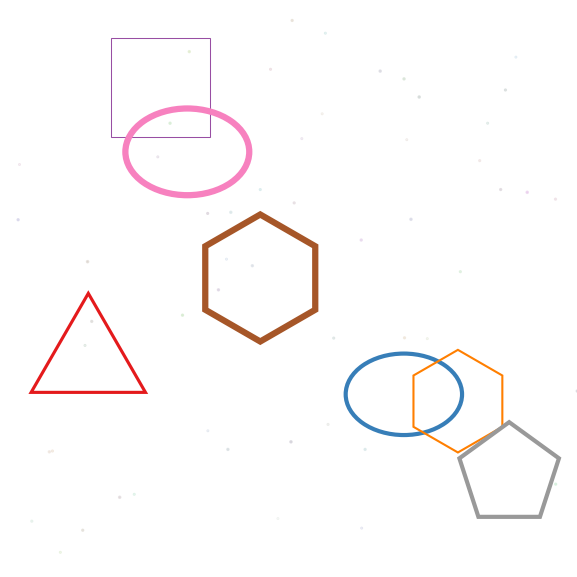[{"shape": "triangle", "thickness": 1.5, "radius": 0.57, "center": [0.153, 0.377]}, {"shape": "oval", "thickness": 2, "radius": 0.5, "center": [0.699, 0.316]}, {"shape": "square", "thickness": 0.5, "radius": 0.43, "center": [0.279, 0.847]}, {"shape": "hexagon", "thickness": 1, "radius": 0.44, "center": [0.793, 0.304]}, {"shape": "hexagon", "thickness": 3, "radius": 0.55, "center": [0.451, 0.518]}, {"shape": "oval", "thickness": 3, "radius": 0.54, "center": [0.324, 0.736]}, {"shape": "pentagon", "thickness": 2, "radius": 0.45, "center": [0.882, 0.177]}]